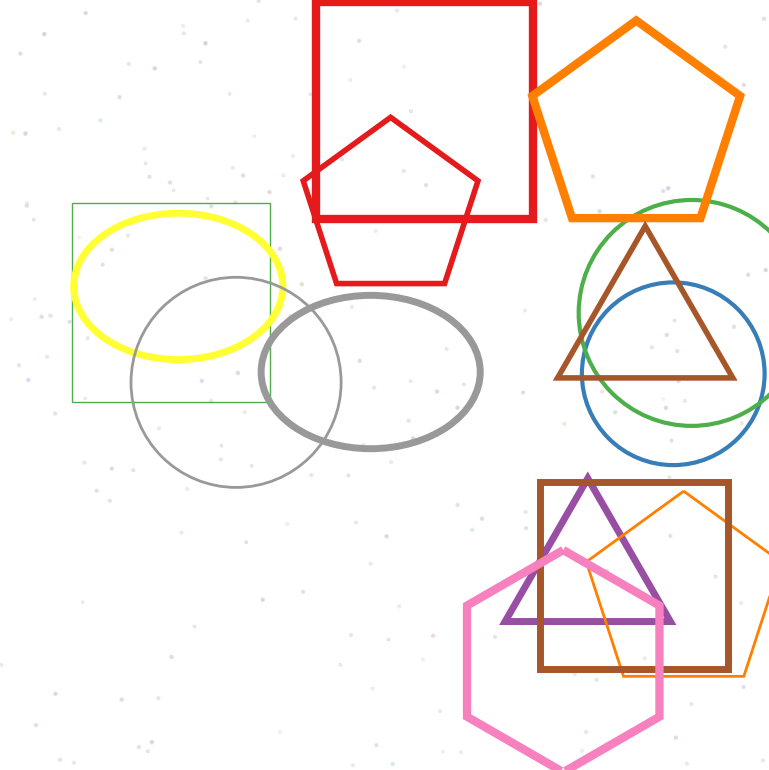[{"shape": "pentagon", "thickness": 2, "radius": 0.6, "center": [0.507, 0.728]}, {"shape": "square", "thickness": 3, "radius": 0.71, "center": [0.551, 0.857]}, {"shape": "circle", "thickness": 1.5, "radius": 0.59, "center": [0.874, 0.515]}, {"shape": "square", "thickness": 0.5, "radius": 0.65, "center": [0.222, 0.607]}, {"shape": "circle", "thickness": 1.5, "radius": 0.73, "center": [0.898, 0.594]}, {"shape": "triangle", "thickness": 2.5, "radius": 0.62, "center": [0.763, 0.255]}, {"shape": "pentagon", "thickness": 1, "radius": 0.66, "center": [0.888, 0.229]}, {"shape": "pentagon", "thickness": 3, "radius": 0.71, "center": [0.826, 0.832]}, {"shape": "oval", "thickness": 2.5, "radius": 0.68, "center": [0.232, 0.628]}, {"shape": "square", "thickness": 2.5, "radius": 0.61, "center": [0.823, 0.253]}, {"shape": "triangle", "thickness": 2, "radius": 0.66, "center": [0.838, 0.575]}, {"shape": "hexagon", "thickness": 3, "radius": 0.72, "center": [0.732, 0.141]}, {"shape": "oval", "thickness": 2.5, "radius": 0.71, "center": [0.481, 0.517]}, {"shape": "circle", "thickness": 1, "radius": 0.68, "center": [0.307, 0.503]}]